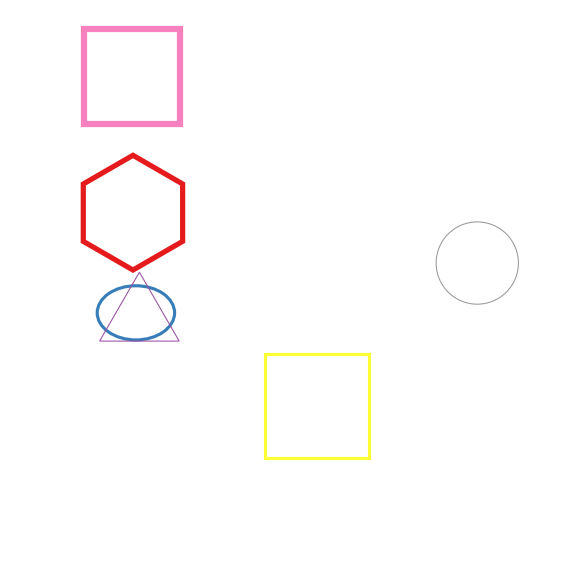[{"shape": "hexagon", "thickness": 2.5, "radius": 0.5, "center": [0.23, 0.631]}, {"shape": "oval", "thickness": 1.5, "radius": 0.33, "center": [0.235, 0.457]}, {"shape": "triangle", "thickness": 0.5, "radius": 0.4, "center": [0.241, 0.448]}, {"shape": "square", "thickness": 1.5, "radius": 0.45, "center": [0.548, 0.297]}, {"shape": "square", "thickness": 3, "radius": 0.41, "center": [0.229, 0.867]}, {"shape": "circle", "thickness": 0.5, "radius": 0.36, "center": [0.826, 0.544]}]